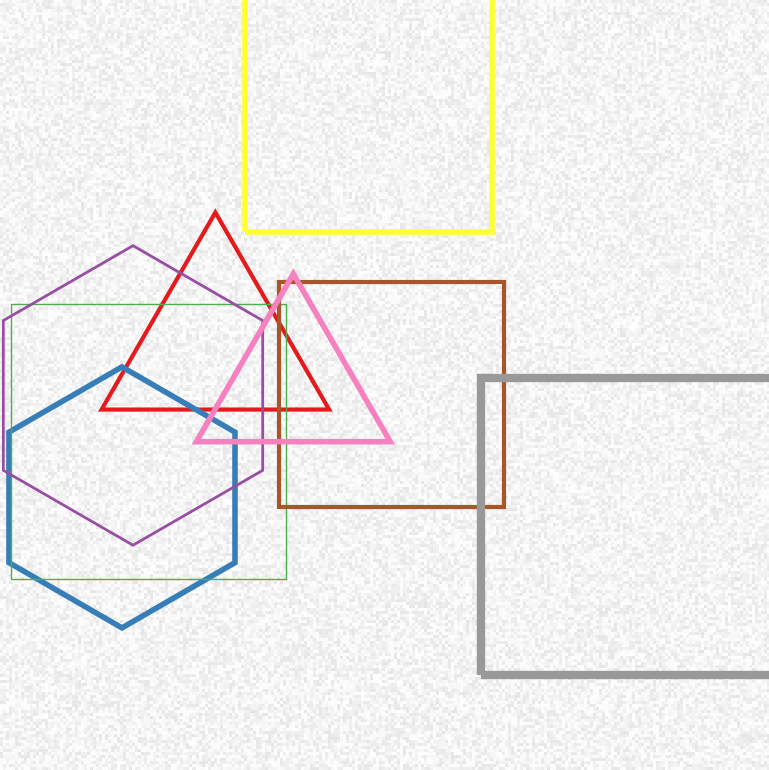[{"shape": "triangle", "thickness": 1.5, "radius": 0.85, "center": [0.28, 0.553]}, {"shape": "hexagon", "thickness": 2, "radius": 0.85, "center": [0.158, 0.354]}, {"shape": "square", "thickness": 0.5, "radius": 0.89, "center": [0.193, 0.426]}, {"shape": "hexagon", "thickness": 1, "radius": 0.97, "center": [0.173, 0.486]}, {"shape": "square", "thickness": 2, "radius": 0.8, "center": [0.479, 0.859]}, {"shape": "square", "thickness": 1.5, "radius": 0.73, "center": [0.509, 0.488]}, {"shape": "triangle", "thickness": 2, "radius": 0.73, "center": [0.381, 0.499]}, {"shape": "square", "thickness": 3, "radius": 0.96, "center": [0.818, 0.317]}]